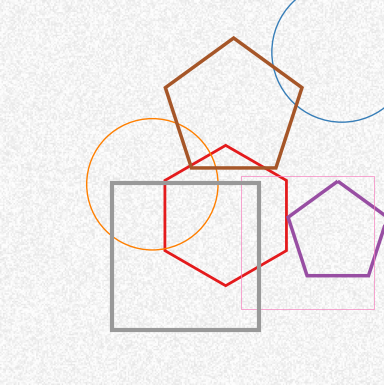[{"shape": "hexagon", "thickness": 2, "radius": 0.91, "center": [0.586, 0.44]}, {"shape": "circle", "thickness": 1, "radius": 0.91, "center": [0.888, 0.865]}, {"shape": "pentagon", "thickness": 2.5, "radius": 0.68, "center": [0.877, 0.394]}, {"shape": "circle", "thickness": 1, "radius": 0.85, "center": [0.396, 0.521]}, {"shape": "pentagon", "thickness": 2.5, "radius": 0.93, "center": [0.607, 0.715]}, {"shape": "square", "thickness": 0.5, "radius": 0.86, "center": [0.798, 0.369]}, {"shape": "square", "thickness": 3, "radius": 0.95, "center": [0.483, 0.335]}]